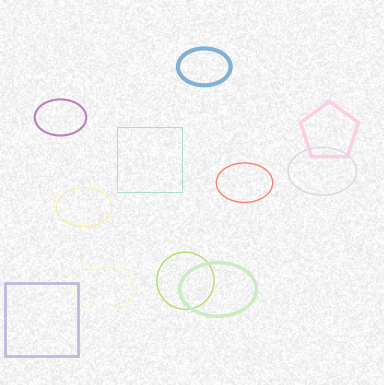[{"shape": "square", "thickness": 0.5, "radius": 0.42, "center": [0.389, 0.585]}, {"shape": "oval", "thickness": 0.5, "radius": 0.4, "center": [0.273, 0.251]}, {"shape": "square", "thickness": 2, "radius": 0.47, "center": [0.108, 0.171]}, {"shape": "oval", "thickness": 1, "radius": 0.37, "center": [0.635, 0.526]}, {"shape": "oval", "thickness": 3, "radius": 0.34, "center": [0.531, 0.826]}, {"shape": "circle", "thickness": 1, "radius": 0.37, "center": [0.482, 0.271]}, {"shape": "pentagon", "thickness": 2.5, "radius": 0.4, "center": [0.856, 0.657]}, {"shape": "oval", "thickness": 1, "radius": 0.44, "center": [0.837, 0.555]}, {"shape": "oval", "thickness": 1.5, "radius": 0.33, "center": [0.157, 0.695]}, {"shape": "oval", "thickness": 2.5, "radius": 0.5, "center": [0.566, 0.248]}, {"shape": "oval", "thickness": 0.5, "radius": 0.36, "center": [0.219, 0.462]}]